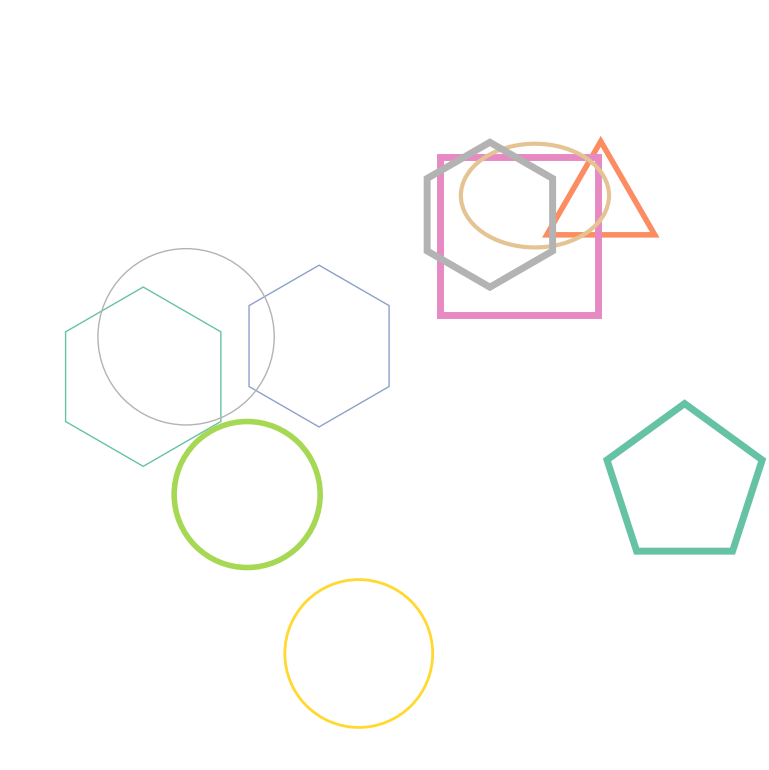[{"shape": "hexagon", "thickness": 0.5, "radius": 0.58, "center": [0.186, 0.511]}, {"shape": "pentagon", "thickness": 2.5, "radius": 0.53, "center": [0.889, 0.37]}, {"shape": "triangle", "thickness": 2, "radius": 0.4, "center": [0.78, 0.735]}, {"shape": "hexagon", "thickness": 0.5, "radius": 0.53, "center": [0.414, 0.551]}, {"shape": "square", "thickness": 2.5, "radius": 0.51, "center": [0.674, 0.693]}, {"shape": "circle", "thickness": 2, "radius": 0.47, "center": [0.321, 0.358]}, {"shape": "circle", "thickness": 1, "radius": 0.48, "center": [0.466, 0.151]}, {"shape": "oval", "thickness": 1.5, "radius": 0.48, "center": [0.695, 0.746]}, {"shape": "hexagon", "thickness": 2.5, "radius": 0.47, "center": [0.636, 0.721]}, {"shape": "circle", "thickness": 0.5, "radius": 0.57, "center": [0.242, 0.563]}]